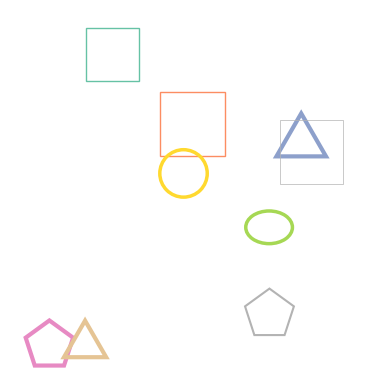[{"shape": "square", "thickness": 1, "radius": 0.34, "center": [0.293, 0.858]}, {"shape": "square", "thickness": 1, "radius": 0.42, "center": [0.5, 0.678]}, {"shape": "triangle", "thickness": 3, "radius": 0.37, "center": [0.782, 0.631]}, {"shape": "pentagon", "thickness": 3, "radius": 0.32, "center": [0.128, 0.103]}, {"shape": "oval", "thickness": 2.5, "radius": 0.3, "center": [0.699, 0.41]}, {"shape": "circle", "thickness": 2.5, "radius": 0.31, "center": [0.477, 0.55]}, {"shape": "triangle", "thickness": 3, "radius": 0.32, "center": [0.221, 0.104]}, {"shape": "square", "thickness": 0.5, "radius": 0.41, "center": [0.809, 0.605]}, {"shape": "pentagon", "thickness": 1.5, "radius": 0.33, "center": [0.7, 0.184]}]